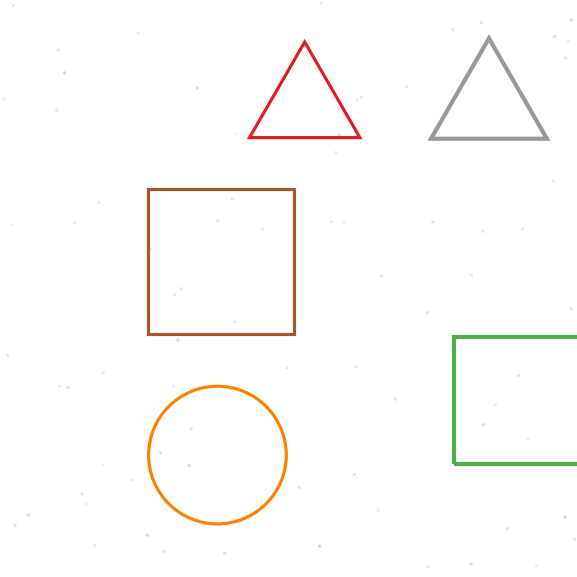[{"shape": "triangle", "thickness": 1.5, "radius": 0.55, "center": [0.528, 0.816]}, {"shape": "square", "thickness": 2, "radius": 0.55, "center": [0.896, 0.306]}, {"shape": "circle", "thickness": 1.5, "radius": 0.6, "center": [0.377, 0.211]}, {"shape": "square", "thickness": 1.5, "radius": 0.63, "center": [0.383, 0.546]}, {"shape": "triangle", "thickness": 2, "radius": 0.58, "center": [0.847, 0.817]}]